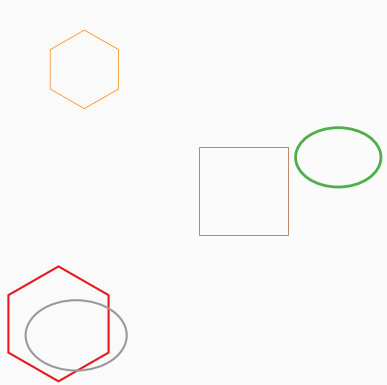[{"shape": "hexagon", "thickness": 1.5, "radius": 0.75, "center": [0.151, 0.159]}, {"shape": "oval", "thickness": 2, "radius": 0.55, "center": [0.873, 0.591]}, {"shape": "hexagon", "thickness": 0.5, "radius": 0.51, "center": [0.218, 0.82]}, {"shape": "square", "thickness": 0.5, "radius": 0.57, "center": [0.628, 0.505]}, {"shape": "oval", "thickness": 1.5, "radius": 0.65, "center": [0.197, 0.129]}]